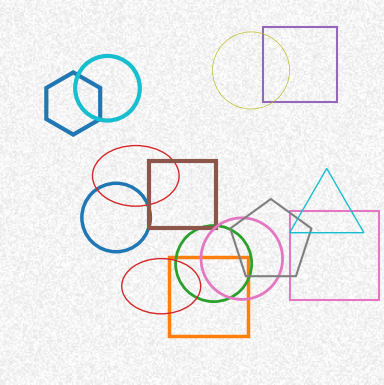[{"shape": "hexagon", "thickness": 3, "radius": 0.4, "center": [0.19, 0.731]}, {"shape": "circle", "thickness": 2.5, "radius": 0.44, "center": [0.302, 0.435]}, {"shape": "square", "thickness": 2.5, "radius": 0.51, "center": [0.541, 0.23]}, {"shape": "circle", "thickness": 2, "radius": 0.49, "center": [0.555, 0.315]}, {"shape": "oval", "thickness": 1, "radius": 0.56, "center": [0.353, 0.543]}, {"shape": "oval", "thickness": 1, "radius": 0.51, "center": [0.419, 0.257]}, {"shape": "square", "thickness": 1.5, "radius": 0.48, "center": [0.778, 0.833]}, {"shape": "square", "thickness": 3, "radius": 0.43, "center": [0.473, 0.495]}, {"shape": "circle", "thickness": 2, "radius": 0.53, "center": [0.628, 0.328]}, {"shape": "square", "thickness": 1.5, "radius": 0.57, "center": [0.869, 0.337]}, {"shape": "pentagon", "thickness": 1.5, "radius": 0.55, "center": [0.704, 0.372]}, {"shape": "circle", "thickness": 0.5, "radius": 0.5, "center": [0.652, 0.817]}, {"shape": "circle", "thickness": 3, "radius": 0.42, "center": [0.279, 0.771]}, {"shape": "triangle", "thickness": 1, "radius": 0.56, "center": [0.849, 0.451]}]